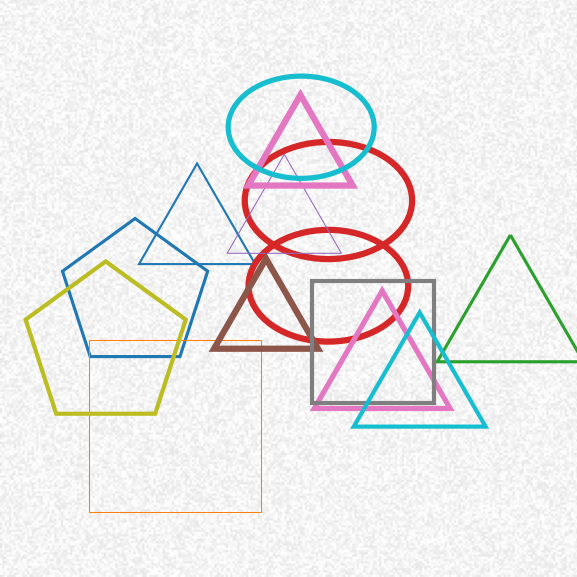[{"shape": "pentagon", "thickness": 1.5, "radius": 0.66, "center": [0.234, 0.489]}, {"shape": "triangle", "thickness": 1, "radius": 0.58, "center": [0.341, 0.6]}, {"shape": "square", "thickness": 0.5, "radius": 0.75, "center": [0.303, 0.261]}, {"shape": "triangle", "thickness": 1.5, "radius": 0.73, "center": [0.884, 0.446]}, {"shape": "oval", "thickness": 3, "radius": 0.72, "center": [0.569, 0.652]}, {"shape": "oval", "thickness": 3, "radius": 0.69, "center": [0.569, 0.504]}, {"shape": "triangle", "thickness": 0.5, "radius": 0.57, "center": [0.492, 0.618]}, {"shape": "triangle", "thickness": 3, "radius": 0.52, "center": [0.461, 0.447]}, {"shape": "triangle", "thickness": 2.5, "radius": 0.68, "center": [0.662, 0.36]}, {"shape": "triangle", "thickness": 3, "radius": 0.52, "center": [0.52, 0.73]}, {"shape": "square", "thickness": 2, "radius": 0.53, "center": [0.646, 0.407]}, {"shape": "pentagon", "thickness": 2, "radius": 0.73, "center": [0.183, 0.401]}, {"shape": "triangle", "thickness": 2, "radius": 0.66, "center": [0.727, 0.326]}, {"shape": "oval", "thickness": 2.5, "radius": 0.63, "center": [0.522, 0.779]}]